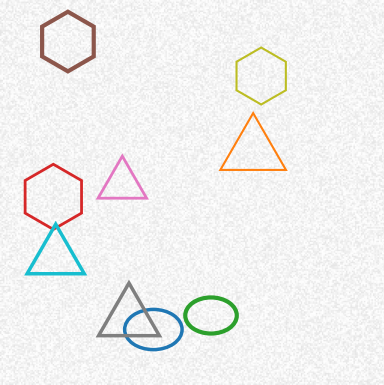[{"shape": "oval", "thickness": 2.5, "radius": 0.37, "center": [0.398, 0.144]}, {"shape": "triangle", "thickness": 1.5, "radius": 0.49, "center": [0.658, 0.608]}, {"shape": "oval", "thickness": 3, "radius": 0.33, "center": [0.548, 0.181]}, {"shape": "hexagon", "thickness": 2, "radius": 0.42, "center": [0.139, 0.489]}, {"shape": "hexagon", "thickness": 3, "radius": 0.39, "center": [0.176, 0.892]}, {"shape": "triangle", "thickness": 2, "radius": 0.36, "center": [0.318, 0.522]}, {"shape": "triangle", "thickness": 2.5, "radius": 0.46, "center": [0.335, 0.174]}, {"shape": "hexagon", "thickness": 1.5, "radius": 0.37, "center": [0.678, 0.803]}, {"shape": "triangle", "thickness": 2.5, "radius": 0.43, "center": [0.145, 0.332]}]